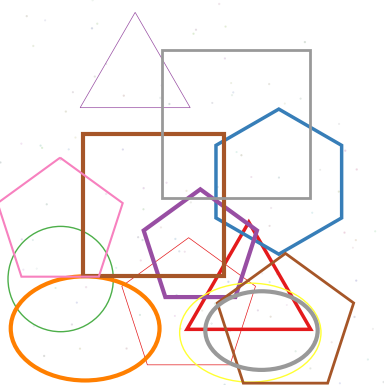[{"shape": "triangle", "thickness": 2.5, "radius": 0.93, "center": [0.646, 0.237]}, {"shape": "pentagon", "thickness": 0.5, "radius": 0.91, "center": [0.49, 0.2]}, {"shape": "hexagon", "thickness": 2.5, "radius": 0.94, "center": [0.724, 0.528]}, {"shape": "circle", "thickness": 1, "radius": 0.68, "center": [0.158, 0.275]}, {"shape": "triangle", "thickness": 0.5, "radius": 0.83, "center": [0.351, 0.803]}, {"shape": "pentagon", "thickness": 3, "radius": 0.77, "center": [0.52, 0.354]}, {"shape": "oval", "thickness": 3, "radius": 0.97, "center": [0.221, 0.147]}, {"shape": "oval", "thickness": 1, "radius": 0.92, "center": [0.65, 0.136]}, {"shape": "square", "thickness": 3, "radius": 0.92, "center": [0.398, 0.468]}, {"shape": "pentagon", "thickness": 2, "radius": 0.93, "center": [0.741, 0.155]}, {"shape": "pentagon", "thickness": 1.5, "radius": 0.85, "center": [0.156, 0.42]}, {"shape": "square", "thickness": 2, "radius": 0.96, "center": [0.614, 0.679]}, {"shape": "oval", "thickness": 3, "radius": 0.73, "center": [0.679, 0.141]}]